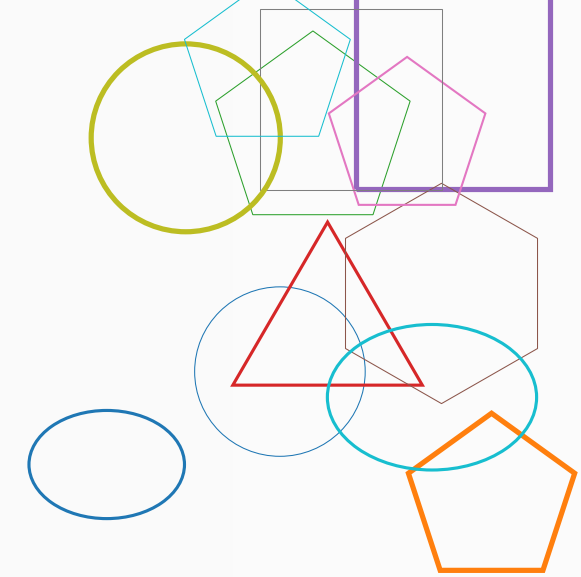[{"shape": "circle", "thickness": 0.5, "radius": 0.73, "center": [0.482, 0.356]}, {"shape": "oval", "thickness": 1.5, "radius": 0.67, "center": [0.184, 0.195]}, {"shape": "pentagon", "thickness": 2.5, "radius": 0.75, "center": [0.846, 0.133]}, {"shape": "pentagon", "thickness": 0.5, "radius": 0.88, "center": [0.538, 0.77]}, {"shape": "triangle", "thickness": 1.5, "radius": 0.94, "center": [0.564, 0.426]}, {"shape": "square", "thickness": 2.5, "radius": 0.83, "center": [0.779, 0.838]}, {"shape": "hexagon", "thickness": 0.5, "radius": 0.95, "center": [0.76, 0.491]}, {"shape": "pentagon", "thickness": 1, "radius": 0.71, "center": [0.7, 0.759]}, {"shape": "square", "thickness": 0.5, "radius": 0.78, "center": [0.604, 0.827]}, {"shape": "circle", "thickness": 2.5, "radius": 0.81, "center": [0.32, 0.76]}, {"shape": "oval", "thickness": 1.5, "radius": 0.9, "center": [0.743, 0.311]}, {"shape": "pentagon", "thickness": 0.5, "radius": 0.75, "center": [0.46, 0.885]}]